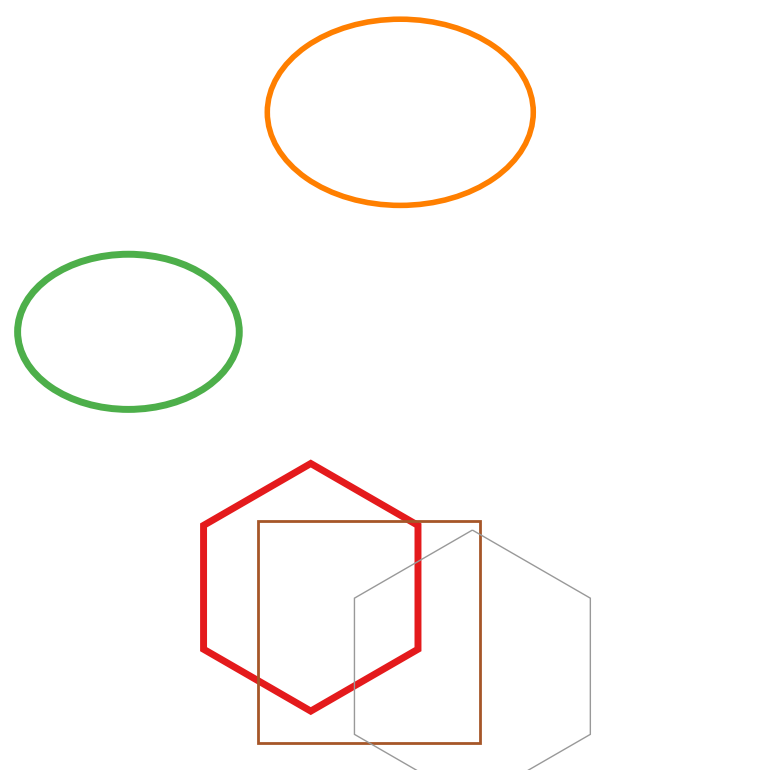[{"shape": "hexagon", "thickness": 2.5, "radius": 0.8, "center": [0.404, 0.237]}, {"shape": "oval", "thickness": 2.5, "radius": 0.72, "center": [0.167, 0.569]}, {"shape": "oval", "thickness": 2, "radius": 0.86, "center": [0.52, 0.854]}, {"shape": "square", "thickness": 1, "radius": 0.72, "center": [0.479, 0.179]}, {"shape": "hexagon", "thickness": 0.5, "radius": 0.88, "center": [0.613, 0.135]}]